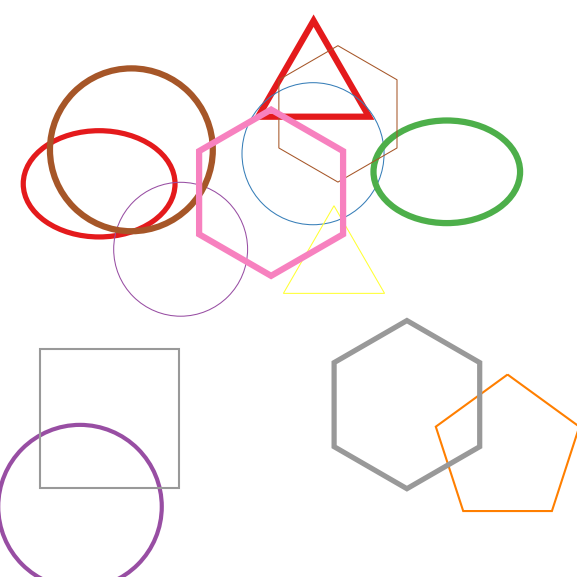[{"shape": "oval", "thickness": 2.5, "radius": 0.66, "center": [0.172, 0.681]}, {"shape": "triangle", "thickness": 3, "radius": 0.55, "center": [0.543, 0.852]}, {"shape": "circle", "thickness": 0.5, "radius": 0.61, "center": [0.542, 0.733]}, {"shape": "oval", "thickness": 3, "radius": 0.63, "center": [0.774, 0.702]}, {"shape": "circle", "thickness": 2, "radius": 0.71, "center": [0.139, 0.122]}, {"shape": "circle", "thickness": 0.5, "radius": 0.58, "center": [0.313, 0.568]}, {"shape": "pentagon", "thickness": 1, "radius": 0.65, "center": [0.879, 0.22]}, {"shape": "triangle", "thickness": 0.5, "radius": 0.51, "center": [0.578, 0.542]}, {"shape": "circle", "thickness": 3, "radius": 0.7, "center": [0.227, 0.74]}, {"shape": "hexagon", "thickness": 0.5, "radius": 0.59, "center": [0.585, 0.802]}, {"shape": "hexagon", "thickness": 3, "radius": 0.72, "center": [0.469, 0.665]}, {"shape": "hexagon", "thickness": 2.5, "radius": 0.73, "center": [0.705, 0.298]}, {"shape": "square", "thickness": 1, "radius": 0.6, "center": [0.19, 0.274]}]